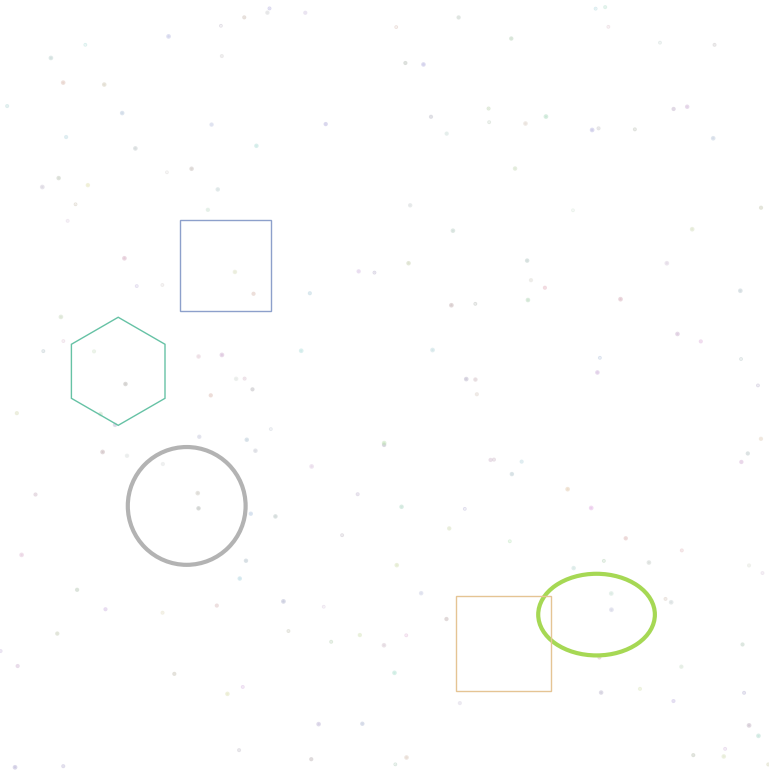[{"shape": "hexagon", "thickness": 0.5, "radius": 0.35, "center": [0.154, 0.518]}, {"shape": "square", "thickness": 0.5, "radius": 0.3, "center": [0.293, 0.655]}, {"shape": "oval", "thickness": 1.5, "radius": 0.38, "center": [0.775, 0.202]}, {"shape": "square", "thickness": 0.5, "radius": 0.31, "center": [0.654, 0.165]}, {"shape": "circle", "thickness": 1.5, "radius": 0.38, "center": [0.242, 0.343]}]